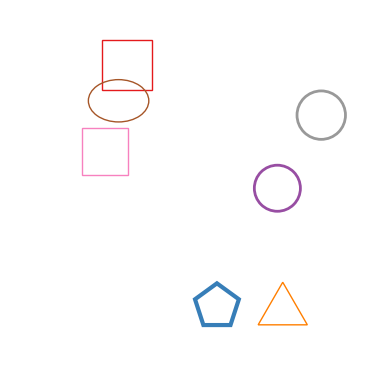[{"shape": "square", "thickness": 1, "radius": 0.33, "center": [0.33, 0.831]}, {"shape": "pentagon", "thickness": 3, "radius": 0.3, "center": [0.563, 0.204]}, {"shape": "circle", "thickness": 2, "radius": 0.3, "center": [0.72, 0.511]}, {"shape": "triangle", "thickness": 1, "radius": 0.37, "center": [0.734, 0.193]}, {"shape": "oval", "thickness": 1, "radius": 0.39, "center": [0.308, 0.738]}, {"shape": "square", "thickness": 1, "radius": 0.3, "center": [0.273, 0.607]}, {"shape": "circle", "thickness": 2, "radius": 0.31, "center": [0.834, 0.701]}]